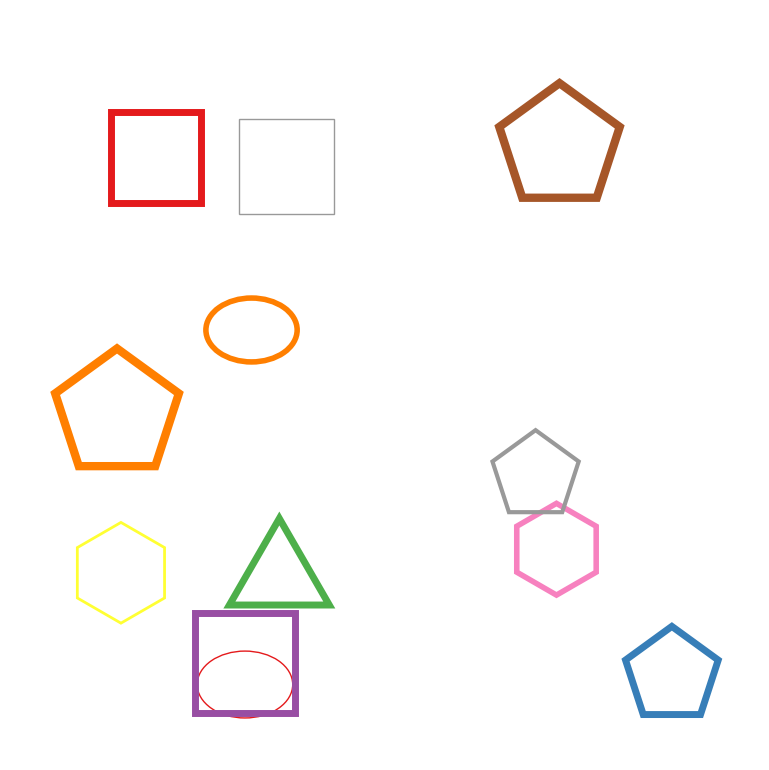[{"shape": "oval", "thickness": 0.5, "radius": 0.31, "center": [0.318, 0.111]}, {"shape": "square", "thickness": 2.5, "radius": 0.29, "center": [0.202, 0.796]}, {"shape": "pentagon", "thickness": 2.5, "radius": 0.32, "center": [0.873, 0.123]}, {"shape": "triangle", "thickness": 2.5, "radius": 0.37, "center": [0.363, 0.252]}, {"shape": "square", "thickness": 2.5, "radius": 0.32, "center": [0.318, 0.139]}, {"shape": "pentagon", "thickness": 3, "radius": 0.42, "center": [0.152, 0.463]}, {"shape": "oval", "thickness": 2, "radius": 0.3, "center": [0.327, 0.571]}, {"shape": "hexagon", "thickness": 1, "radius": 0.33, "center": [0.157, 0.256]}, {"shape": "pentagon", "thickness": 3, "radius": 0.41, "center": [0.727, 0.81]}, {"shape": "hexagon", "thickness": 2, "radius": 0.3, "center": [0.723, 0.287]}, {"shape": "pentagon", "thickness": 1.5, "radius": 0.29, "center": [0.696, 0.382]}, {"shape": "square", "thickness": 0.5, "radius": 0.31, "center": [0.373, 0.784]}]